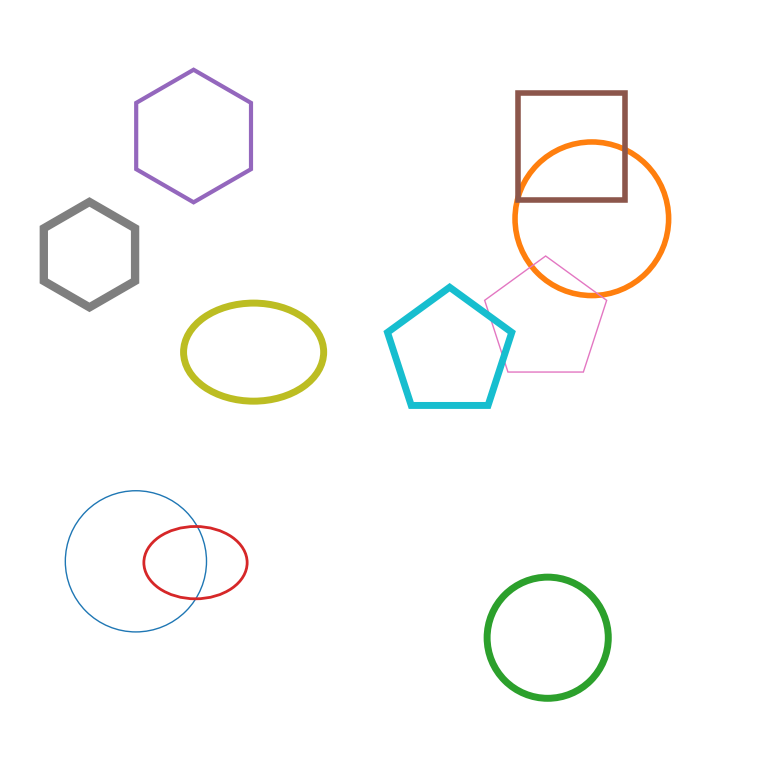[{"shape": "circle", "thickness": 0.5, "radius": 0.46, "center": [0.177, 0.271]}, {"shape": "circle", "thickness": 2, "radius": 0.5, "center": [0.769, 0.716]}, {"shape": "circle", "thickness": 2.5, "radius": 0.39, "center": [0.711, 0.172]}, {"shape": "oval", "thickness": 1, "radius": 0.34, "center": [0.254, 0.269]}, {"shape": "hexagon", "thickness": 1.5, "radius": 0.43, "center": [0.251, 0.823]}, {"shape": "square", "thickness": 2, "radius": 0.35, "center": [0.742, 0.81]}, {"shape": "pentagon", "thickness": 0.5, "radius": 0.42, "center": [0.709, 0.584]}, {"shape": "hexagon", "thickness": 3, "radius": 0.34, "center": [0.116, 0.669]}, {"shape": "oval", "thickness": 2.5, "radius": 0.45, "center": [0.329, 0.543]}, {"shape": "pentagon", "thickness": 2.5, "radius": 0.42, "center": [0.584, 0.542]}]